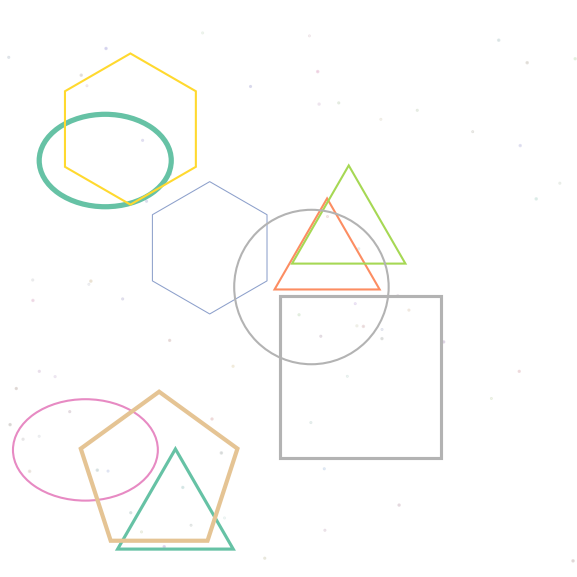[{"shape": "triangle", "thickness": 1.5, "radius": 0.58, "center": [0.304, 0.106]}, {"shape": "oval", "thickness": 2.5, "radius": 0.57, "center": [0.182, 0.721]}, {"shape": "triangle", "thickness": 1, "radius": 0.53, "center": [0.566, 0.55]}, {"shape": "hexagon", "thickness": 0.5, "radius": 0.57, "center": [0.363, 0.57]}, {"shape": "oval", "thickness": 1, "radius": 0.63, "center": [0.148, 0.22]}, {"shape": "triangle", "thickness": 1, "radius": 0.57, "center": [0.604, 0.599]}, {"shape": "hexagon", "thickness": 1, "radius": 0.65, "center": [0.226, 0.776]}, {"shape": "pentagon", "thickness": 2, "radius": 0.71, "center": [0.276, 0.178]}, {"shape": "square", "thickness": 1.5, "radius": 0.7, "center": [0.624, 0.346]}, {"shape": "circle", "thickness": 1, "radius": 0.67, "center": [0.539, 0.502]}]